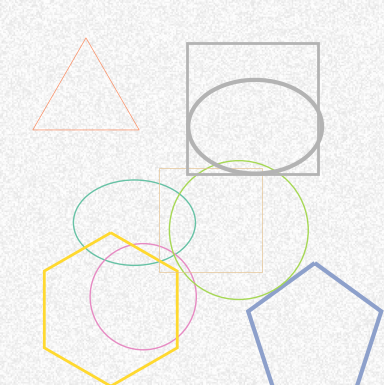[{"shape": "oval", "thickness": 1, "radius": 0.79, "center": [0.349, 0.422]}, {"shape": "triangle", "thickness": 0.5, "radius": 0.8, "center": [0.223, 0.742]}, {"shape": "pentagon", "thickness": 3, "radius": 0.91, "center": [0.817, 0.135]}, {"shape": "circle", "thickness": 1, "radius": 0.69, "center": [0.372, 0.229]}, {"shape": "circle", "thickness": 1, "radius": 0.9, "center": [0.62, 0.402]}, {"shape": "hexagon", "thickness": 2, "radius": 1.0, "center": [0.288, 0.196]}, {"shape": "square", "thickness": 0.5, "radius": 0.67, "center": [0.547, 0.429]}, {"shape": "square", "thickness": 2, "radius": 0.85, "center": [0.656, 0.718]}, {"shape": "oval", "thickness": 3, "radius": 0.87, "center": [0.663, 0.671]}]